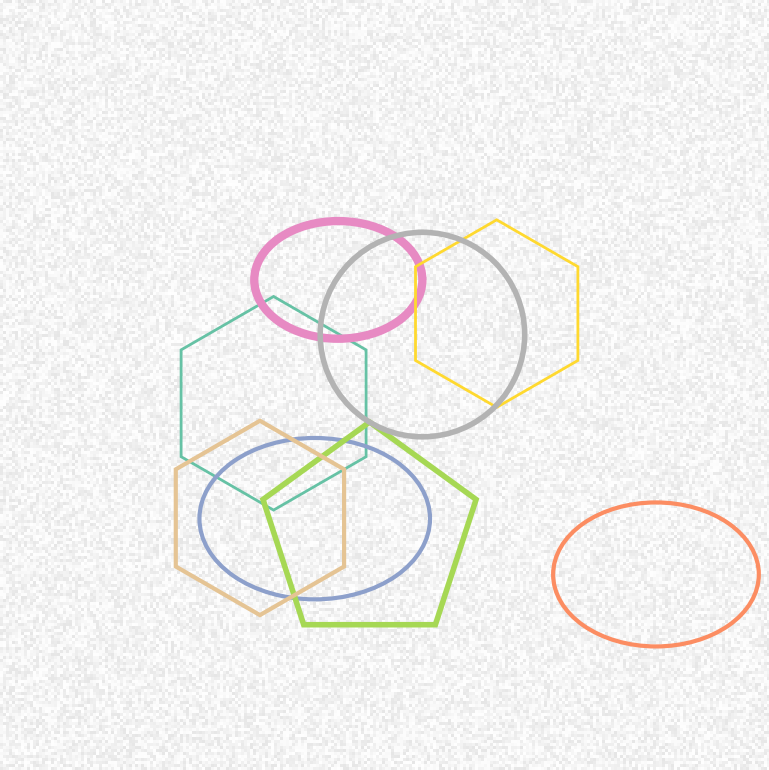[{"shape": "hexagon", "thickness": 1, "radius": 0.69, "center": [0.355, 0.476]}, {"shape": "oval", "thickness": 1.5, "radius": 0.67, "center": [0.852, 0.254]}, {"shape": "oval", "thickness": 1.5, "radius": 0.75, "center": [0.409, 0.326]}, {"shape": "oval", "thickness": 3, "radius": 0.55, "center": [0.439, 0.637]}, {"shape": "pentagon", "thickness": 2, "radius": 0.73, "center": [0.48, 0.306]}, {"shape": "hexagon", "thickness": 1, "radius": 0.61, "center": [0.645, 0.593]}, {"shape": "hexagon", "thickness": 1.5, "radius": 0.63, "center": [0.338, 0.327]}, {"shape": "circle", "thickness": 2, "radius": 0.66, "center": [0.549, 0.565]}]